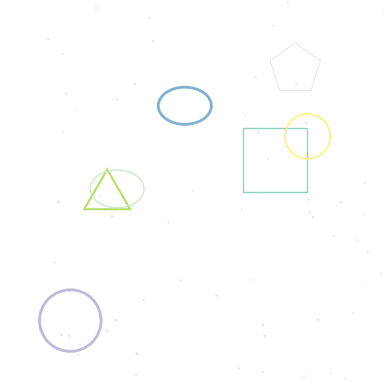[{"shape": "square", "thickness": 1, "radius": 0.42, "center": [0.714, 0.584]}, {"shape": "circle", "thickness": 2, "radius": 0.4, "center": [0.183, 0.167]}, {"shape": "oval", "thickness": 2, "radius": 0.34, "center": [0.48, 0.725]}, {"shape": "triangle", "thickness": 1.5, "radius": 0.34, "center": [0.278, 0.491]}, {"shape": "pentagon", "thickness": 0.5, "radius": 0.34, "center": [0.767, 0.82]}, {"shape": "oval", "thickness": 1, "radius": 0.35, "center": [0.304, 0.509]}, {"shape": "circle", "thickness": 1, "radius": 0.29, "center": [0.799, 0.646]}]